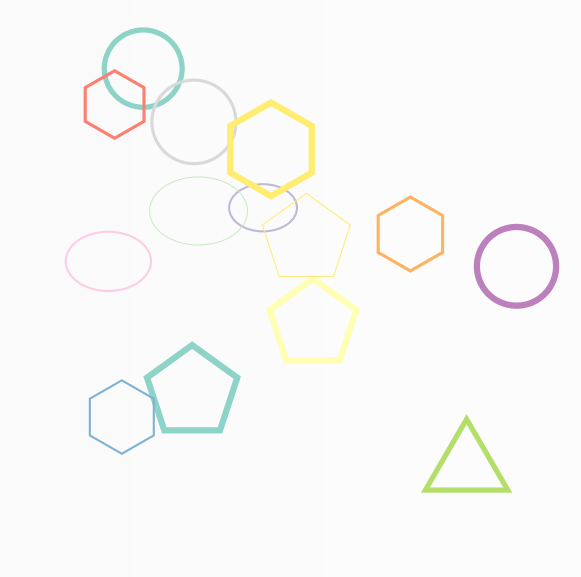[{"shape": "pentagon", "thickness": 3, "radius": 0.41, "center": [0.331, 0.32]}, {"shape": "circle", "thickness": 2.5, "radius": 0.33, "center": [0.246, 0.88]}, {"shape": "pentagon", "thickness": 3, "radius": 0.39, "center": [0.538, 0.438]}, {"shape": "oval", "thickness": 1, "radius": 0.29, "center": [0.453, 0.639]}, {"shape": "hexagon", "thickness": 1.5, "radius": 0.29, "center": [0.197, 0.818]}, {"shape": "hexagon", "thickness": 1, "radius": 0.32, "center": [0.21, 0.277]}, {"shape": "hexagon", "thickness": 1.5, "radius": 0.32, "center": [0.706, 0.594]}, {"shape": "triangle", "thickness": 2.5, "radius": 0.41, "center": [0.803, 0.191]}, {"shape": "oval", "thickness": 1, "radius": 0.37, "center": [0.186, 0.547]}, {"shape": "circle", "thickness": 1.5, "radius": 0.36, "center": [0.334, 0.788]}, {"shape": "circle", "thickness": 3, "radius": 0.34, "center": [0.889, 0.538]}, {"shape": "oval", "thickness": 0.5, "radius": 0.42, "center": [0.342, 0.634]}, {"shape": "hexagon", "thickness": 3, "radius": 0.4, "center": [0.466, 0.741]}, {"shape": "pentagon", "thickness": 0.5, "radius": 0.4, "center": [0.527, 0.585]}]